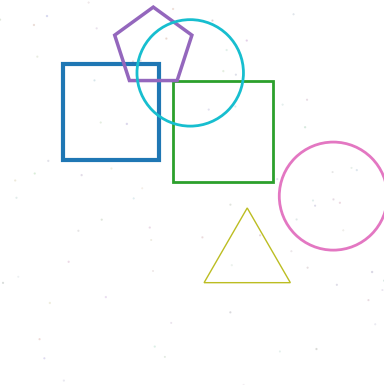[{"shape": "square", "thickness": 3, "radius": 0.62, "center": [0.289, 0.71]}, {"shape": "square", "thickness": 2, "radius": 0.65, "center": [0.578, 0.658]}, {"shape": "pentagon", "thickness": 2.5, "radius": 0.53, "center": [0.398, 0.876]}, {"shape": "circle", "thickness": 2, "radius": 0.7, "center": [0.866, 0.491]}, {"shape": "triangle", "thickness": 1, "radius": 0.65, "center": [0.642, 0.33]}, {"shape": "circle", "thickness": 2, "radius": 0.69, "center": [0.494, 0.811]}]